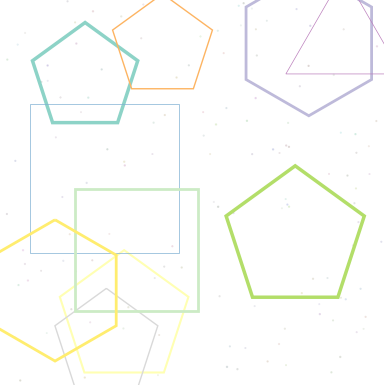[{"shape": "pentagon", "thickness": 2.5, "radius": 0.72, "center": [0.221, 0.798]}, {"shape": "pentagon", "thickness": 1.5, "radius": 0.88, "center": [0.322, 0.175]}, {"shape": "hexagon", "thickness": 2, "radius": 0.94, "center": [0.802, 0.888]}, {"shape": "square", "thickness": 0.5, "radius": 0.97, "center": [0.27, 0.536]}, {"shape": "pentagon", "thickness": 1, "radius": 0.68, "center": [0.422, 0.88]}, {"shape": "pentagon", "thickness": 2.5, "radius": 0.94, "center": [0.767, 0.381]}, {"shape": "pentagon", "thickness": 1, "radius": 0.7, "center": [0.276, 0.11]}, {"shape": "triangle", "thickness": 0.5, "radius": 0.87, "center": [0.893, 0.895]}, {"shape": "square", "thickness": 2, "radius": 0.8, "center": [0.354, 0.351]}, {"shape": "hexagon", "thickness": 2, "radius": 0.92, "center": [0.143, 0.246]}]